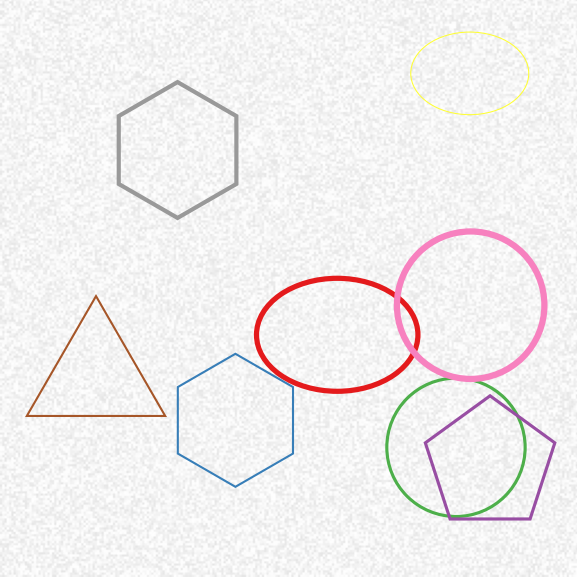[{"shape": "oval", "thickness": 2.5, "radius": 0.7, "center": [0.584, 0.419]}, {"shape": "hexagon", "thickness": 1, "radius": 0.58, "center": [0.408, 0.271]}, {"shape": "circle", "thickness": 1.5, "radius": 0.6, "center": [0.79, 0.225]}, {"shape": "pentagon", "thickness": 1.5, "radius": 0.59, "center": [0.849, 0.196]}, {"shape": "oval", "thickness": 0.5, "radius": 0.51, "center": [0.813, 0.872]}, {"shape": "triangle", "thickness": 1, "radius": 0.69, "center": [0.166, 0.348]}, {"shape": "circle", "thickness": 3, "radius": 0.64, "center": [0.815, 0.471]}, {"shape": "hexagon", "thickness": 2, "radius": 0.59, "center": [0.307, 0.739]}]